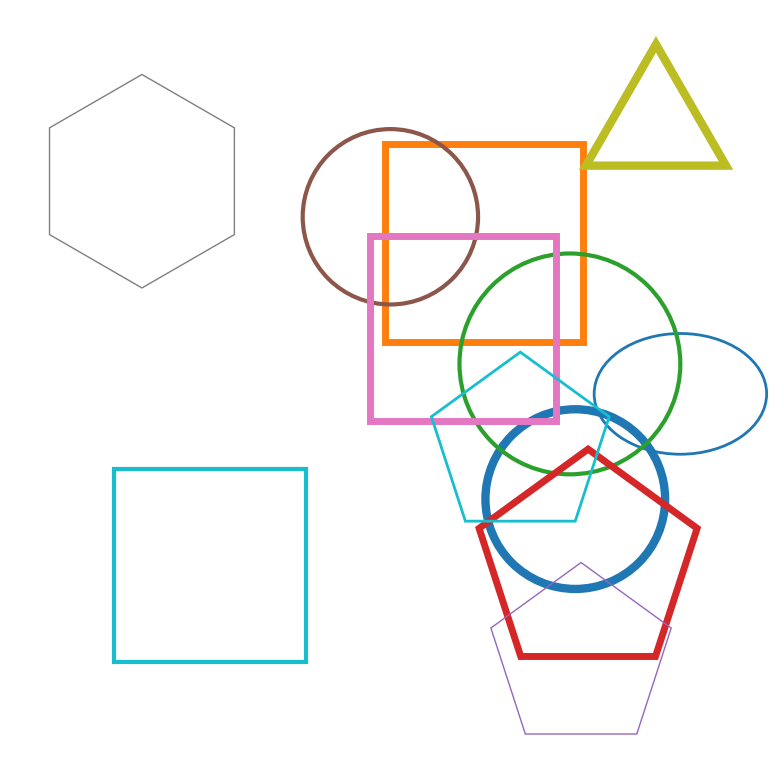[{"shape": "oval", "thickness": 1, "radius": 0.56, "center": [0.884, 0.488]}, {"shape": "circle", "thickness": 3, "radius": 0.58, "center": [0.747, 0.352]}, {"shape": "square", "thickness": 2.5, "radius": 0.64, "center": [0.628, 0.684]}, {"shape": "circle", "thickness": 1.5, "radius": 0.72, "center": [0.74, 0.527]}, {"shape": "pentagon", "thickness": 2.5, "radius": 0.74, "center": [0.764, 0.268]}, {"shape": "pentagon", "thickness": 0.5, "radius": 0.62, "center": [0.755, 0.146]}, {"shape": "circle", "thickness": 1.5, "radius": 0.57, "center": [0.507, 0.718]}, {"shape": "square", "thickness": 2.5, "radius": 0.6, "center": [0.601, 0.574]}, {"shape": "hexagon", "thickness": 0.5, "radius": 0.69, "center": [0.184, 0.765]}, {"shape": "triangle", "thickness": 3, "radius": 0.53, "center": [0.852, 0.837]}, {"shape": "pentagon", "thickness": 1, "radius": 0.61, "center": [0.676, 0.421]}, {"shape": "square", "thickness": 1.5, "radius": 0.63, "center": [0.273, 0.265]}]